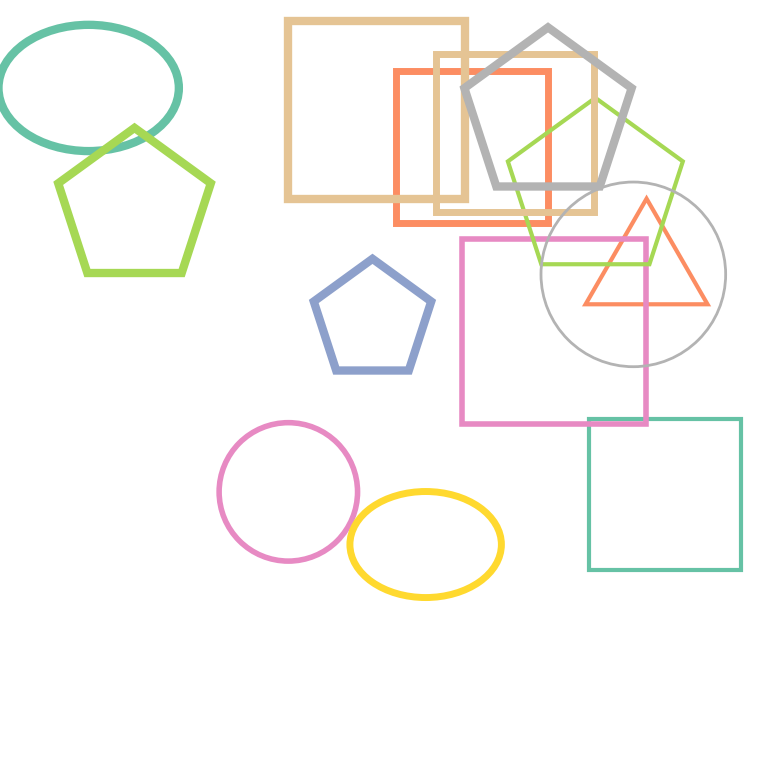[{"shape": "square", "thickness": 1.5, "radius": 0.49, "center": [0.864, 0.358]}, {"shape": "oval", "thickness": 3, "radius": 0.59, "center": [0.115, 0.886]}, {"shape": "triangle", "thickness": 1.5, "radius": 0.46, "center": [0.84, 0.651]}, {"shape": "square", "thickness": 2.5, "radius": 0.49, "center": [0.613, 0.81]}, {"shape": "pentagon", "thickness": 3, "radius": 0.4, "center": [0.484, 0.584]}, {"shape": "circle", "thickness": 2, "radius": 0.45, "center": [0.374, 0.361]}, {"shape": "square", "thickness": 2, "radius": 0.6, "center": [0.719, 0.569]}, {"shape": "pentagon", "thickness": 1.5, "radius": 0.6, "center": [0.773, 0.753]}, {"shape": "pentagon", "thickness": 3, "radius": 0.52, "center": [0.175, 0.73]}, {"shape": "oval", "thickness": 2.5, "radius": 0.49, "center": [0.553, 0.293]}, {"shape": "square", "thickness": 2.5, "radius": 0.51, "center": [0.669, 0.827]}, {"shape": "square", "thickness": 3, "radius": 0.58, "center": [0.489, 0.857]}, {"shape": "circle", "thickness": 1, "radius": 0.6, "center": [0.823, 0.644]}, {"shape": "pentagon", "thickness": 3, "radius": 0.57, "center": [0.712, 0.85]}]